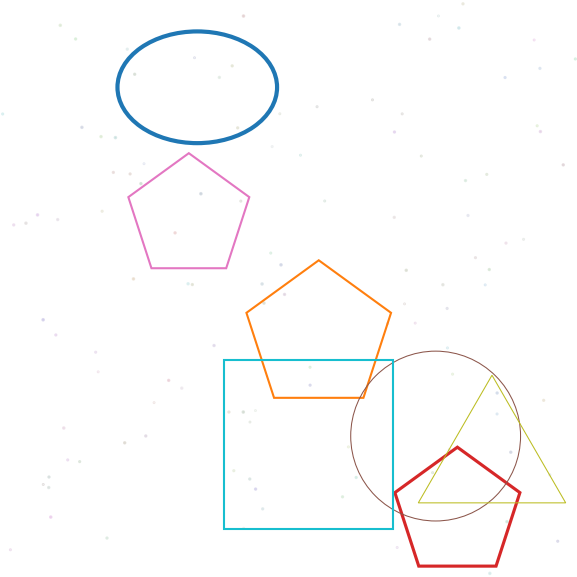[{"shape": "oval", "thickness": 2, "radius": 0.69, "center": [0.342, 0.848]}, {"shape": "pentagon", "thickness": 1, "radius": 0.66, "center": [0.552, 0.417]}, {"shape": "pentagon", "thickness": 1.5, "radius": 0.57, "center": [0.792, 0.111]}, {"shape": "circle", "thickness": 0.5, "radius": 0.74, "center": [0.754, 0.244]}, {"shape": "pentagon", "thickness": 1, "radius": 0.55, "center": [0.327, 0.624]}, {"shape": "triangle", "thickness": 0.5, "radius": 0.74, "center": [0.852, 0.202]}, {"shape": "square", "thickness": 1, "radius": 0.73, "center": [0.534, 0.229]}]